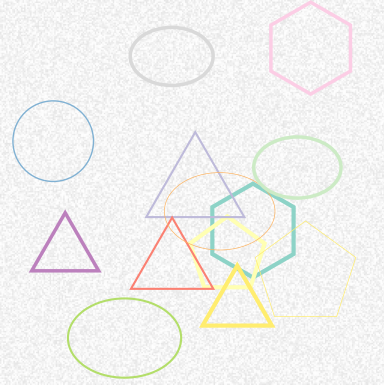[{"shape": "hexagon", "thickness": 3, "radius": 0.61, "center": [0.657, 0.401]}, {"shape": "pentagon", "thickness": 3, "radius": 0.51, "center": [0.59, 0.336]}, {"shape": "triangle", "thickness": 1.5, "radius": 0.74, "center": [0.507, 0.51]}, {"shape": "triangle", "thickness": 1.5, "radius": 0.62, "center": [0.447, 0.311]}, {"shape": "circle", "thickness": 1, "radius": 0.52, "center": [0.138, 0.633]}, {"shape": "oval", "thickness": 0.5, "radius": 0.72, "center": [0.571, 0.451]}, {"shape": "oval", "thickness": 1.5, "radius": 0.74, "center": [0.324, 0.122]}, {"shape": "hexagon", "thickness": 2.5, "radius": 0.6, "center": [0.807, 0.875]}, {"shape": "oval", "thickness": 2.5, "radius": 0.54, "center": [0.446, 0.853]}, {"shape": "triangle", "thickness": 2.5, "radius": 0.5, "center": [0.169, 0.347]}, {"shape": "oval", "thickness": 2.5, "radius": 0.57, "center": [0.772, 0.565]}, {"shape": "triangle", "thickness": 3, "radius": 0.52, "center": [0.616, 0.206]}, {"shape": "pentagon", "thickness": 0.5, "radius": 0.69, "center": [0.794, 0.289]}]